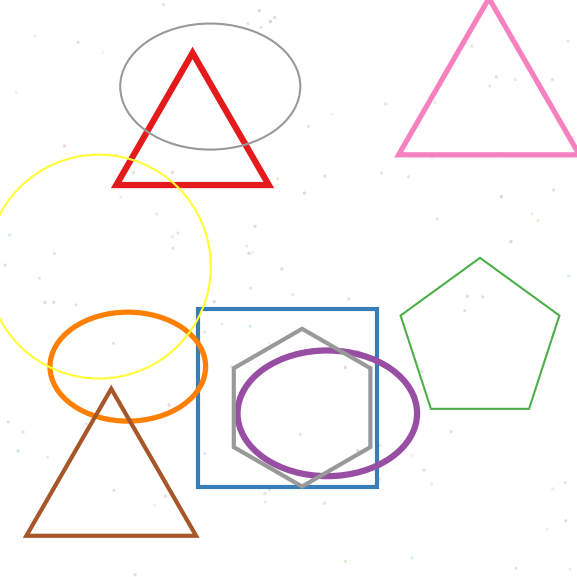[{"shape": "triangle", "thickness": 3, "radius": 0.76, "center": [0.333, 0.755]}, {"shape": "square", "thickness": 2, "radius": 0.77, "center": [0.498, 0.31]}, {"shape": "pentagon", "thickness": 1, "radius": 0.72, "center": [0.831, 0.408]}, {"shape": "oval", "thickness": 3, "radius": 0.78, "center": [0.567, 0.283]}, {"shape": "oval", "thickness": 2.5, "radius": 0.67, "center": [0.221, 0.364]}, {"shape": "circle", "thickness": 1, "radius": 0.97, "center": [0.171, 0.538]}, {"shape": "triangle", "thickness": 2, "radius": 0.85, "center": [0.193, 0.156]}, {"shape": "triangle", "thickness": 2.5, "radius": 0.9, "center": [0.847, 0.821]}, {"shape": "oval", "thickness": 1, "radius": 0.78, "center": [0.364, 0.849]}, {"shape": "hexagon", "thickness": 2, "radius": 0.68, "center": [0.523, 0.293]}]